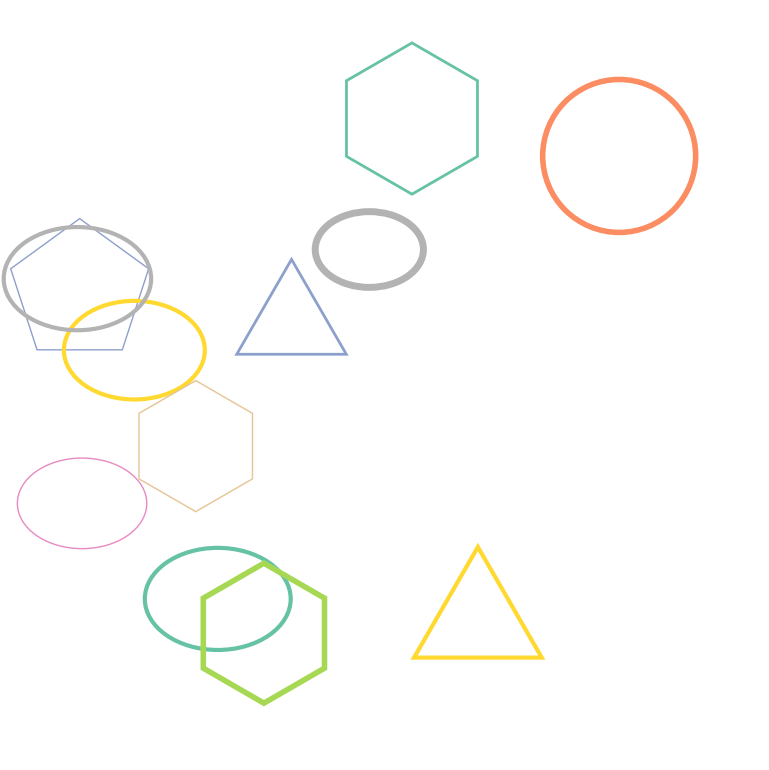[{"shape": "hexagon", "thickness": 1, "radius": 0.49, "center": [0.535, 0.846]}, {"shape": "oval", "thickness": 1.5, "radius": 0.47, "center": [0.283, 0.222]}, {"shape": "circle", "thickness": 2, "radius": 0.5, "center": [0.804, 0.797]}, {"shape": "triangle", "thickness": 1, "radius": 0.41, "center": [0.379, 0.581]}, {"shape": "pentagon", "thickness": 0.5, "radius": 0.47, "center": [0.103, 0.622]}, {"shape": "oval", "thickness": 0.5, "radius": 0.42, "center": [0.107, 0.346]}, {"shape": "hexagon", "thickness": 2, "radius": 0.45, "center": [0.343, 0.178]}, {"shape": "oval", "thickness": 1.5, "radius": 0.46, "center": [0.175, 0.545]}, {"shape": "triangle", "thickness": 1.5, "radius": 0.48, "center": [0.621, 0.194]}, {"shape": "hexagon", "thickness": 0.5, "radius": 0.43, "center": [0.254, 0.421]}, {"shape": "oval", "thickness": 1.5, "radius": 0.48, "center": [0.101, 0.638]}, {"shape": "oval", "thickness": 2.5, "radius": 0.35, "center": [0.48, 0.676]}]